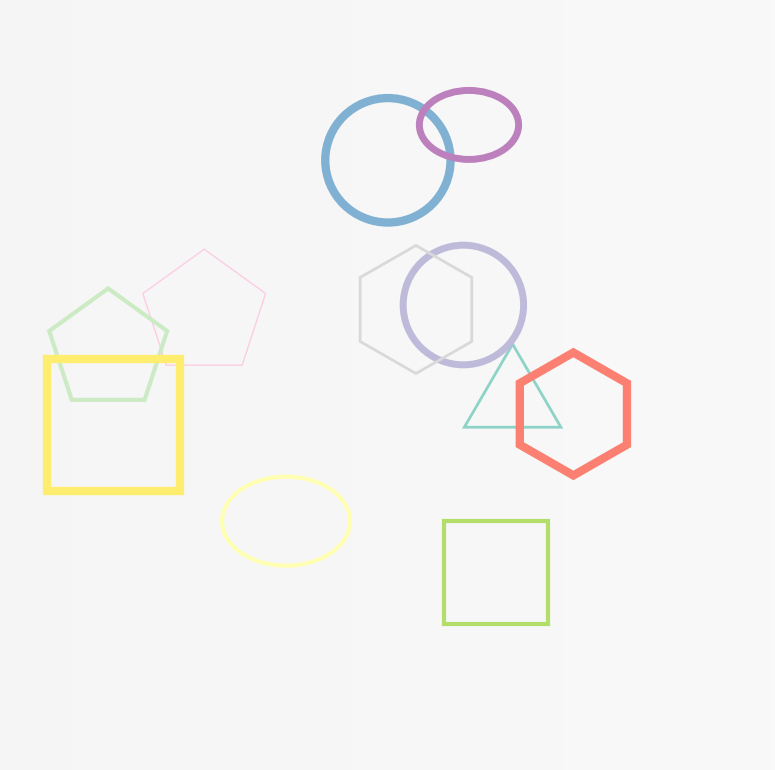[{"shape": "triangle", "thickness": 1, "radius": 0.36, "center": [0.661, 0.481]}, {"shape": "oval", "thickness": 1.5, "radius": 0.41, "center": [0.369, 0.323]}, {"shape": "circle", "thickness": 2.5, "radius": 0.39, "center": [0.598, 0.604]}, {"shape": "hexagon", "thickness": 3, "radius": 0.4, "center": [0.74, 0.462]}, {"shape": "circle", "thickness": 3, "radius": 0.4, "center": [0.501, 0.792]}, {"shape": "square", "thickness": 1.5, "radius": 0.33, "center": [0.64, 0.256]}, {"shape": "pentagon", "thickness": 0.5, "radius": 0.42, "center": [0.264, 0.593]}, {"shape": "hexagon", "thickness": 1, "radius": 0.42, "center": [0.537, 0.598]}, {"shape": "oval", "thickness": 2.5, "radius": 0.32, "center": [0.605, 0.838]}, {"shape": "pentagon", "thickness": 1.5, "radius": 0.4, "center": [0.14, 0.545]}, {"shape": "square", "thickness": 3, "radius": 0.43, "center": [0.146, 0.448]}]